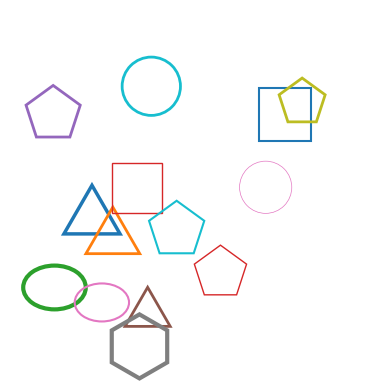[{"shape": "square", "thickness": 1.5, "radius": 0.34, "center": [0.74, 0.702]}, {"shape": "triangle", "thickness": 2.5, "radius": 0.42, "center": [0.239, 0.435]}, {"shape": "triangle", "thickness": 2, "radius": 0.4, "center": [0.293, 0.381]}, {"shape": "oval", "thickness": 3, "radius": 0.41, "center": [0.141, 0.253]}, {"shape": "pentagon", "thickness": 1, "radius": 0.36, "center": [0.573, 0.292]}, {"shape": "square", "thickness": 1, "radius": 0.32, "center": [0.356, 0.513]}, {"shape": "pentagon", "thickness": 2, "radius": 0.37, "center": [0.138, 0.704]}, {"shape": "triangle", "thickness": 2, "radius": 0.34, "center": [0.383, 0.186]}, {"shape": "oval", "thickness": 1.5, "radius": 0.35, "center": [0.265, 0.214]}, {"shape": "circle", "thickness": 0.5, "radius": 0.34, "center": [0.69, 0.514]}, {"shape": "hexagon", "thickness": 3, "radius": 0.42, "center": [0.362, 0.1]}, {"shape": "pentagon", "thickness": 2, "radius": 0.31, "center": [0.785, 0.734]}, {"shape": "circle", "thickness": 2, "radius": 0.38, "center": [0.393, 0.776]}, {"shape": "pentagon", "thickness": 1.5, "radius": 0.38, "center": [0.459, 0.403]}]